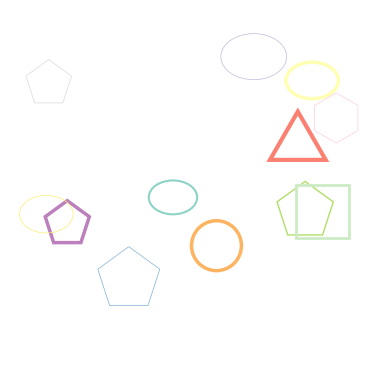[{"shape": "oval", "thickness": 1.5, "radius": 0.31, "center": [0.449, 0.487]}, {"shape": "oval", "thickness": 2.5, "radius": 0.34, "center": [0.811, 0.791]}, {"shape": "oval", "thickness": 0.5, "radius": 0.43, "center": [0.659, 0.853]}, {"shape": "triangle", "thickness": 3, "radius": 0.42, "center": [0.774, 0.627]}, {"shape": "pentagon", "thickness": 0.5, "radius": 0.42, "center": [0.335, 0.275]}, {"shape": "circle", "thickness": 2.5, "radius": 0.32, "center": [0.562, 0.362]}, {"shape": "pentagon", "thickness": 1, "radius": 0.38, "center": [0.793, 0.452]}, {"shape": "hexagon", "thickness": 0.5, "radius": 0.32, "center": [0.873, 0.694]}, {"shape": "pentagon", "thickness": 0.5, "radius": 0.31, "center": [0.127, 0.783]}, {"shape": "pentagon", "thickness": 2.5, "radius": 0.3, "center": [0.175, 0.419]}, {"shape": "square", "thickness": 2, "radius": 0.34, "center": [0.838, 0.45]}, {"shape": "oval", "thickness": 0.5, "radius": 0.35, "center": [0.12, 0.444]}]